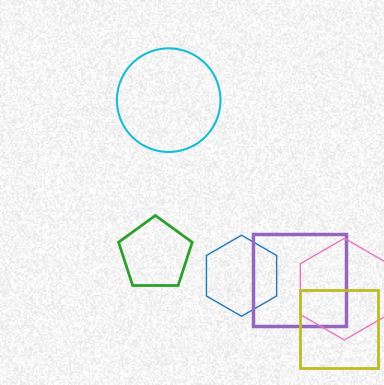[{"shape": "hexagon", "thickness": 1, "radius": 0.53, "center": [0.627, 0.284]}, {"shape": "pentagon", "thickness": 2, "radius": 0.5, "center": [0.404, 0.34]}, {"shape": "square", "thickness": 2.5, "radius": 0.6, "center": [0.778, 0.273]}, {"shape": "hexagon", "thickness": 1, "radius": 0.66, "center": [0.895, 0.249]}, {"shape": "square", "thickness": 2, "radius": 0.5, "center": [0.88, 0.146]}, {"shape": "circle", "thickness": 1.5, "radius": 0.67, "center": [0.438, 0.74]}]